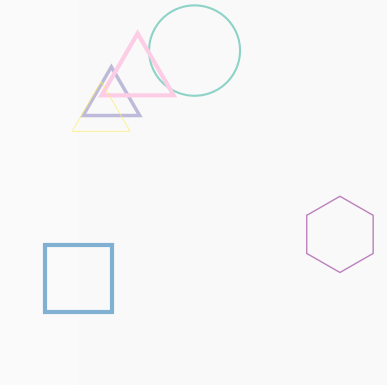[{"shape": "circle", "thickness": 1.5, "radius": 0.59, "center": [0.502, 0.869]}, {"shape": "triangle", "thickness": 2.5, "radius": 0.42, "center": [0.287, 0.742]}, {"shape": "square", "thickness": 3, "radius": 0.43, "center": [0.203, 0.277]}, {"shape": "triangle", "thickness": 3, "radius": 0.54, "center": [0.355, 0.806]}, {"shape": "hexagon", "thickness": 1, "radius": 0.49, "center": [0.877, 0.391]}, {"shape": "triangle", "thickness": 0.5, "radius": 0.43, "center": [0.261, 0.702]}]